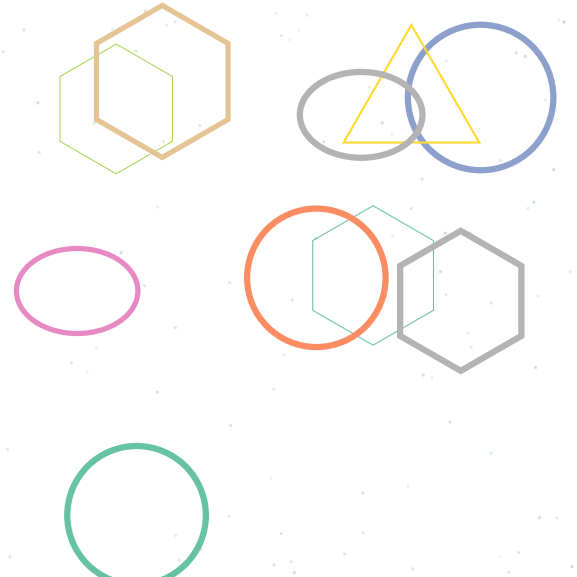[{"shape": "hexagon", "thickness": 0.5, "radius": 0.6, "center": [0.646, 0.522]}, {"shape": "circle", "thickness": 3, "radius": 0.6, "center": [0.236, 0.107]}, {"shape": "circle", "thickness": 3, "radius": 0.6, "center": [0.548, 0.518]}, {"shape": "circle", "thickness": 3, "radius": 0.63, "center": [0.832, 0.83]}, {"shape": "oval", "thickness": 2.5, "radius": 0.53, "center": [0.134, 0.495]}, {"shape": "hexagon", "thickness": 0.5, "radius": 0.56, "center": [0.201, 0.811]}, {"shape": "triangle", "thickness": 1, "radius": 0.68, "center": [0.712, 0.82]}, {"shape": "hexagon", "thickness": 2.5, "radius": 0.66, "center": [0.281, 0.858]}, {"shape": "oval", "thickness": 3, "radius": 0.53, "center": [0.625, 0.8]}, {"shape": "hexagon", "thickness": 3, "radius": 0.61, "center": [0.798, 0.478]}]